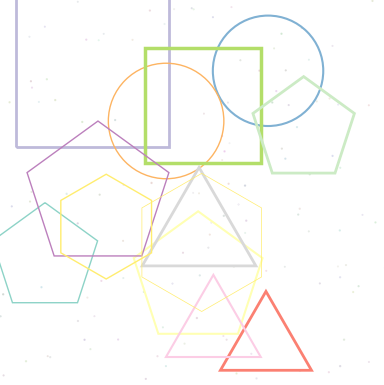[{"shape": "pentagon", "thickness": 1, "radius": 0.72, "center": [0.117, 0.33]}, {"shape": "pentagon", "thickness": 1.5, "radius": 0.88, "center": [0.515, 0.275]}, {"shape": "square", "thickness": 2, "radius": 0.99, "center": [0.24, 0.816]}, {"shape": "triangle", "thickness": 2, "radius": 0.68, "center": [0.691, 0.106]}, {"shape": "circle", "thickness": 1.5, "radius": 0.72, "center": [0.696, 0.816]}, {"shape": "circle", "thickness": 1, "radius": 0.75, "center": [0.431, 0.686]}, {"shape": "square", "thickness": 2.5, "radius": 0.75, "center": [0.527, 0.726]}, {"shape": "triangle", "thickness": 1.5, "radius": 0.71, "center": [0.554, 0.144]}, {"shape": "triangle", "thickness": 2, "radius": 0.85, "center": [0.517, 0.395]}, {"shape": "pentagon", "thickness": 1, "radius": 0.97, "center": [0.254, 0.492]}, {"shape": "pentagon", "thickness": 2, "radius": 0.69, "center": [0.789, 0.663]}, {"shape": "hexagon", "thickness": 1, "radius": 0.68, "center": [0.276, 0.411]}, {"shape": "hexagon", "thickness": 0.5, "radius": 0.9, "center": [0.524, 0.37]}]